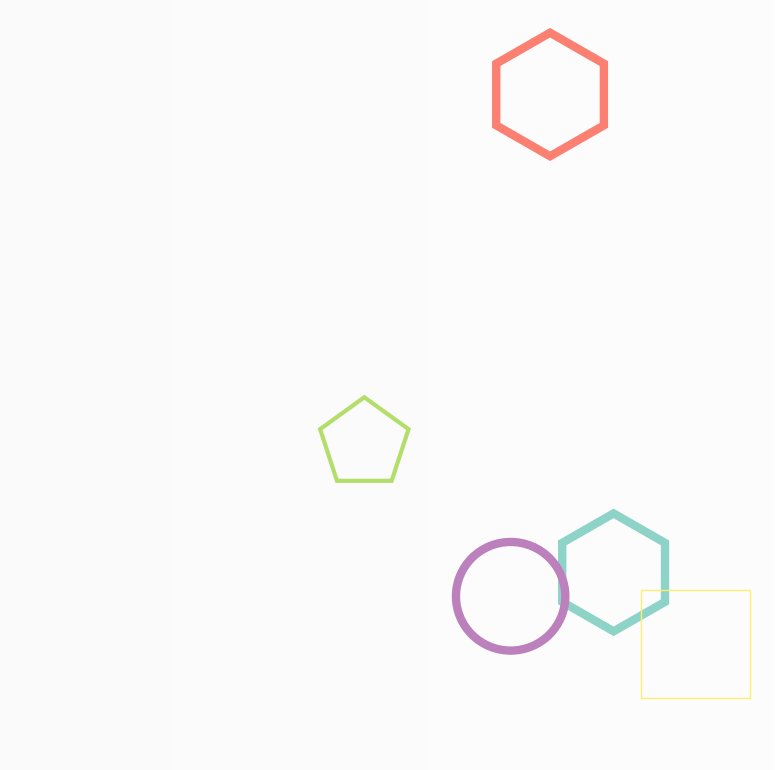[{"shape": "hexagon", "thickness": 3, "radius": 0.38, "center": [0.792, 0.257]}, {"shape": "hexagon", "thickness": 3, "radius": 0.4, "center": [0.71, 0.877]}, {"shape": "pentagon", "thickness": 1.5, "radius": 0.3, "center": [0.47, 0.424]}, {"shape": "circle", "thickness": 3, "radius": 0.35, "center": [0.659, 0.226]}, {"shape": "square", "thickness": 0.5, "radius": 0.35, "center": [0.897, 0.164]}]